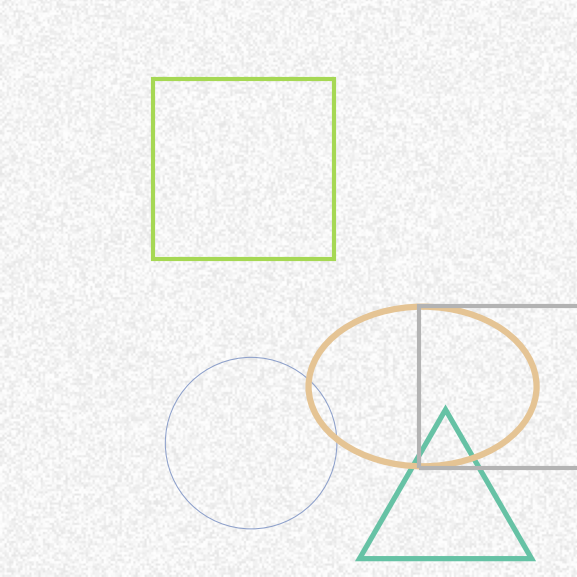[{"shape": "triangle", "thickness": 2.5, "radius": 0.86, "center": [0.771, 0.118]}, {"shape": "circle", "thickness": 0.5, "radius": 0.74, "center": [0.435, 0.232]}, {"shape": "square", "thickness": 2, "radius": 0.78, "center": [0.422, 0.706]}, {"shape": "oval", "thickness": 3, "radius": 0.99, "center": [0.732, 0.33]}, {"shape": "square", "thickness": 2, "radius": 0.7, "center": [0.866, 0.329]}]